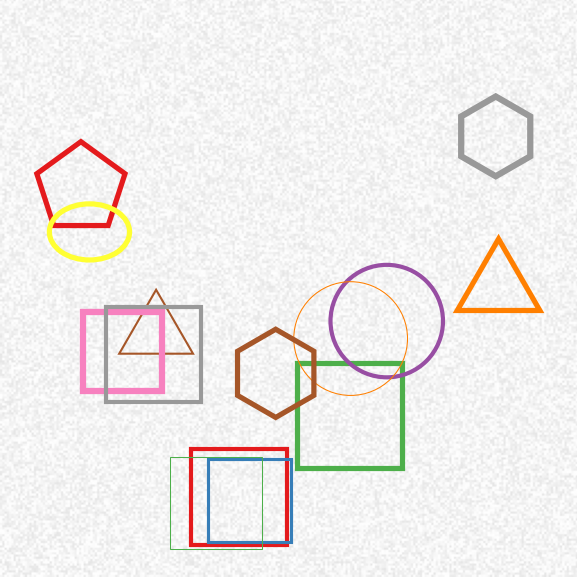[{"shape": "square", "thickness": 2, "radius": 0.41, "center": [0.414, 0.139]}, {"shape": "pentagon", "thickness": 2.5, "radius": 0.4, "center": [0.14, 0.674]}, {"shape": "square", "thickness": 1.5, "radius": 0.36, "center": [0.432, 0.133]}, {"shape": "square", "thickness": 0.5, "radius": 0.4, "center": [0.374, 0.129]}, {"shape": "square", "thickness": 2.5, "radius": 0.46, "center": [0.606, 0.279]}, {"shape": "circle", "thickness": 2, "radius": 0.49, "center": [0.67, 0.443]}, {"shape": "triangle", "thickness": 2.5, "radius": 0.41, "center": [0.863, 0.503]}, {"shape": "circle", "thickness": 0.5, "radius": 0.49, "center": [0.607, 0.413]}, {"shape": "oval", "thickness": 2.5, "radius": 0.35, "center": [0.155, 0.598]}, {"shape": "triangle", "thickness": 1, "radius": 0.37, "center": [0.27, 0.424]}, {"shape": "hexagon", "thickness": 2.5, "radius": 0.38, "center": [0.477, 0.353]}, {"shape": "square", "thickness": 3, "radius": 0.34, "center": [0.213, 0.39]}, {"shape": "hexagon", "thickness": 3, "radius": 0.35, "center": [0.858, 0.763]}, {"shape": "square", "thickness": 2, "radius": 0.41, "center": [0.266, 0.385]}]